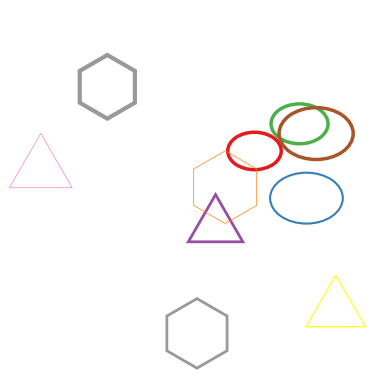[{"shape": "oval", "thickness": 2.5, "radius": 0.35, "center": [0.661, 0.608]}, {"shape": "oval", "thickness": 1.5, "radius": 0.47, "center": [0.796, 0.485]}, {"shape": "oval", "thickness": 2.5, "radius": 0.37, "center": [0.778, 0.678]}, {"shape": "triangle", "thickness": 2, "radius": 0.41, "center": [0.56, 0.413]}, {"shape": "hexagon", "thickness": 0.5, "radius": 0.47, "center": [0.585, 0.514]}, {"shape": "triangle", "thickness": 1, "radius": 0.45, "center": [0.872, 0.196]}, {"shape": "oval", "thickness": 2.5, "radius": 0.48, "center": [0.821, 0.653]}, {"shape": "triangle", "thickness": 0.5, "radius": 0.47, "center": [0.106, 0.559]}, {"shape": "hexagon", "thickness": 3, "radius": 0.41, "center": [0.279, 0.775]}, {"shape": "hexagon", "thickness": 2, "radius": 0.45, "center": [0.512, 0.134]}]